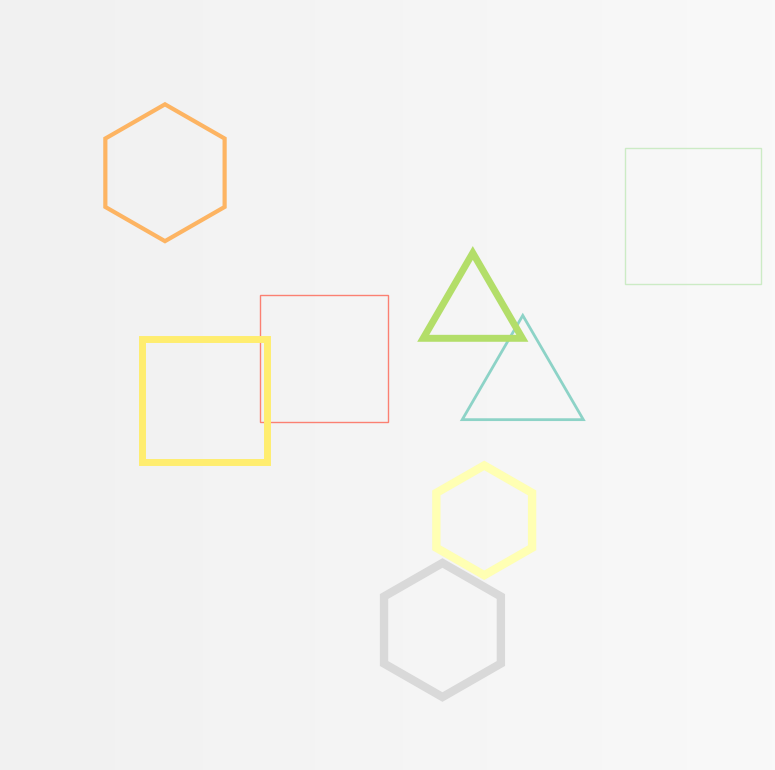[{"shape": "triangle", "thickness": 1, "radius": 0.45, "center": [0.675, 0.5]}, {"shape": "hexagon", "thickness": 3, "radius": 0.36, "center": [0.625, 0.324]}, {"shape": "square", "thickness": 0.5, "radius": 0.41, "center": [0.418, 0.534]}, {"shape": "hexagon", "thickness": 1.5, "radius": 0.44, "center": [0.213, 0.776]}, {"shape": "triangle", "thickness": 2.5, "radius": 0.37, "center": [0.61, 0.598]}, {"shape": "hexagon", "thickness": 3, "radius": 0.44, "center": [0.571, 0.182]}, {"shape": "square", "thickness": 0.5, "radius": 0.44, "center": [0.894, 0.72]}, {"shape": "square", "thickness": 2.5, "radius": 0.4, "center": [0.264, 0.48]}]